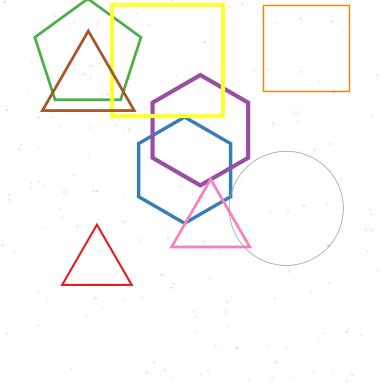[{"shape": "triangle", "thickness": 1.5, "radius": 0.52, "center": [0.252, 0.312]}, {"shape": "hexagon", "thickness": 2.5, "radius": 0.69, "center": [0.48, 0.558]}, {"shape": "pentagon", "thickness": 2, "radius": 0.73, "center": [0.228, 0.858]}, {"shape": "hexagon", "thickness": 3, "radius": 0.72, "center": [0.52, 0.662]}, {"shape": "square", "thickness": 1, "radius": 0.56, "center": [0.795, 0.876]}, {"shape": "square", "thickness": 3, "radius": 0.72, "center": [0.436, 0.842]}, {"shape": "triangle", "thickness": 2, "radius": 0.69, "center": [0.229, 0.782]}, {"shape": "triangle", "thickness": 2, "radius": 0.59, "center": [0.547, 0.417]}, {"shape": "circle", "thickness": 0.5, "radius": 0.74, "center": [0.744, 0.459]}]